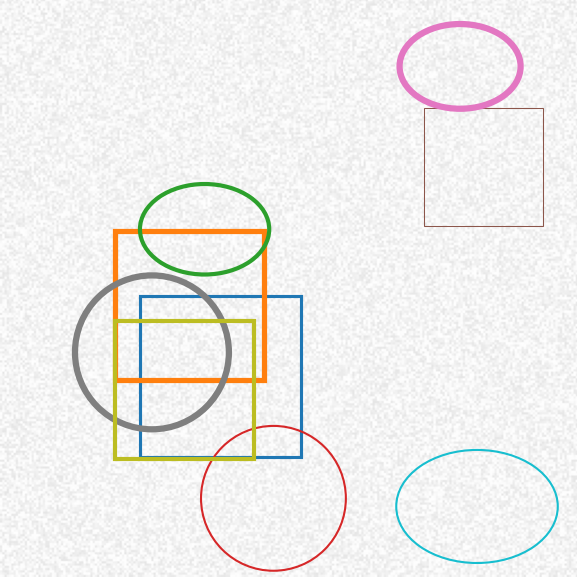[{"shape": "square", "thickness": 1.5, "radius": 0.7, "center": [0.382, 0.347]}, {"shape": "square", "thickness": 2.5, "radius": 0.64, "center": [0.328, 0.47]}, {"shape": "oval", "thickness": 2, "radius": 0.56, "center": [0.354, 0.602]}, {"shape": "circle", "thickness": 1, "radius": 0.63, "center": [0.473, 0.136]}, {"shape": "square", "thickness": 0.5, "radius": 0.51, "center": [0.837, 0.71]}, {"shape": "oval", "thickness": 3, "radius": 0.52, "center": [0.797, 0.884]}, {"shape": "circle", "thickness": 3, "radius": 0.67, "center": [0.263, 0.389]}, {"shape": "square", "thickness": 2, "radius": 0.6, "center": [0.319, 0.324]}, {"shape": "oval", "thickness": 1, "radius": 0.7, "center": [0.826, 0.122]}]